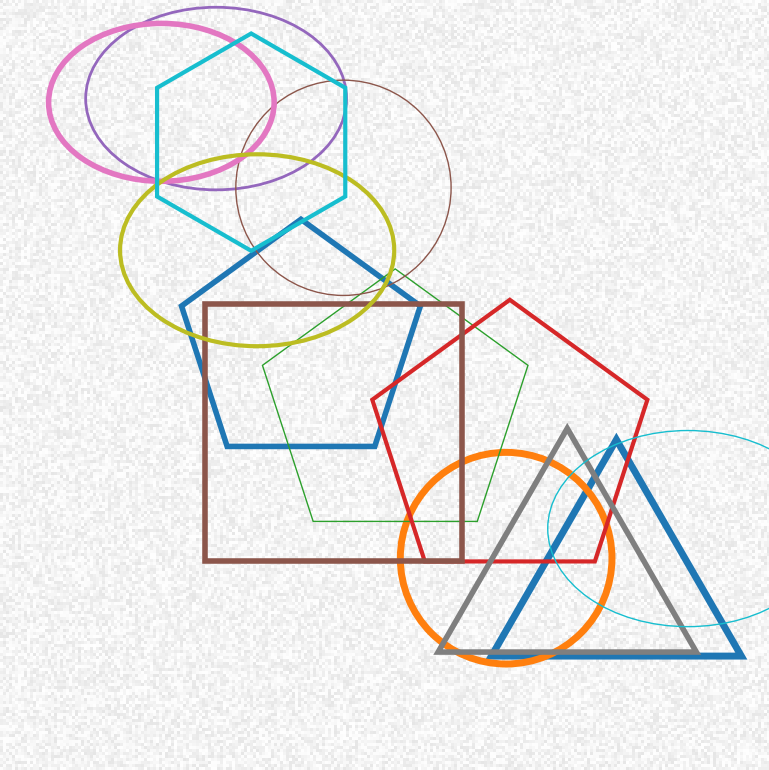[{"shape": "triangle", "thickness": 2.5, "radius": 0.94, "center": [0.801, 0.242]}, {"shape": "pentagon", "thickness": 2, "radius": 0.82, "center": [0.391, 0.552]}, {"shape": "circle", "thickness": 2.5, "radius": 0.69, "center": [0.657, 0.275]}, {"shape": "pentagon", "thickness": 0.5, "radius": 0.91, "center": [0.513, 0.47]}, {"shape": "pentagon", "thickness": 1.5, "radius": 0.94, "center": [0.662, 0.423]}, {"shape": "oval", "thickness": 1, "radius": 0.85, "center": [0.281, 0.872]}, {"shape": "circle", "thickness": 0.5, "radius": 0.7, "center": [0.446, 0.756]}, {"shape": "square", "thickness": 2, "radius": 0.83, "center": [0.433, 0.438]}, {"shape": "oval", "thickness": 2, "radius": 0.73, "center": [0.21, 0.867]}, {"shape": "triangle", "thickness": 2, "radius": 0.97, "center": [0.737, 0.25]}, {"shape": "oval", "thickness": 1.5, "radius": 0.89, "center": [0.334, 0.675]}, {"shape": "hexagon", "thickness": 1.5, "radius": 0.71, "center": [0.326, 0.815]}, {"shape": "oval", "thickness": 0.5, "radius": 0.91, "center": [0.893, 0.314]}]